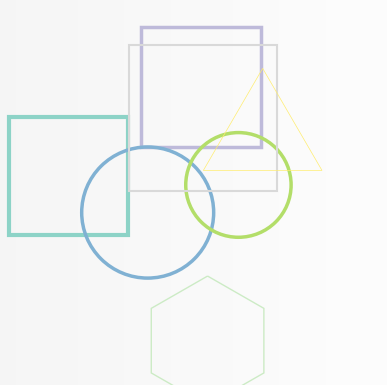[{"shape": "square", "thickness": 3, "radius": 0.76, "center": [0.176, 0.543]}, {"shape": "square", "thickness": 2.5, "radius": 0.78, "center": [0.519, 0.774]}, {"shape": "circle", "thickness": 2.5, "radius": 0.85, "center": [0.381, 0.448]}, {"shape": "circle", "thickness": 2.5, "radius": 0.68, "center": [0.615, 0.52]}, {"shape": "square", "thickness": 1.5, "radius": 0.95, "center": [0.524, 0.693]}, {"shape": "hexagon", "thickness": 1, "radius": 0.84, "center": [0.536, 0.115]}, {"shape": "triangle", "thickness": 0.5, "radius": 0.88, "center": [0.678, 0.646]}]